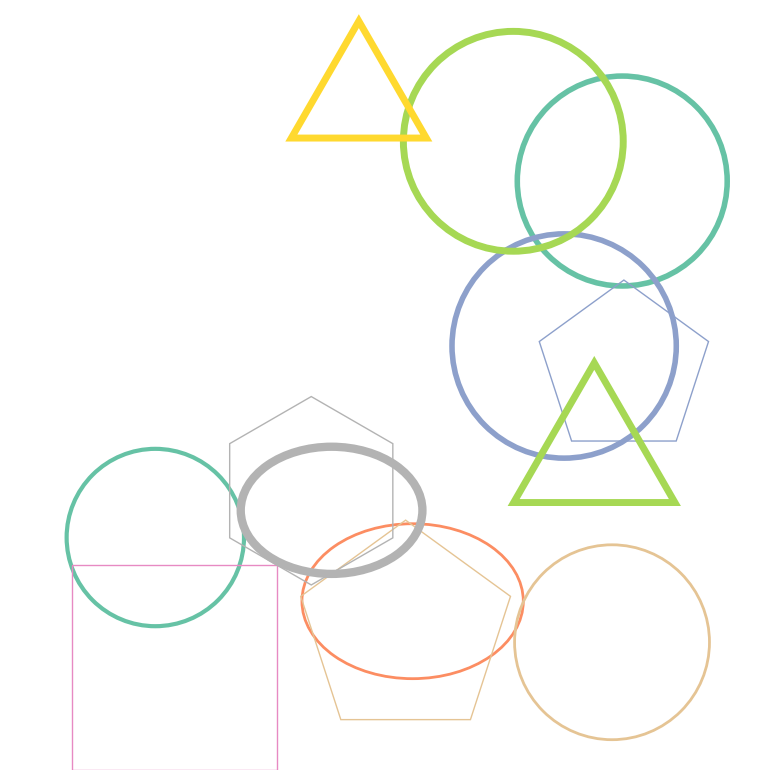[{"shape": "circle", "thickness": 1.5, "radius": 0.58, "center": [0.202, 0.302]}, {"shape": "circle", "thickness": 2, "radius": 0.68, "center": [0.808, 0.765]}, {"shape": "oval", "thickness": 1, "radius": 0.72, "center": [0.536, 0.219]}, {"shape": "circle", "thickness": 2, "radius": 0.73, "center": [0.733, 0.551]}, {"shape": "pentagon", "thickness": 0.5, "radius": 0.58, "center": [0.81, 0.521]}, {"shape": "square", "thickness": 0.5, "radius": 0.67, "center": [0.227, 0.133]}, {"shape": "triangle", "thickness": 2.5, "radius": 0.6, "center": [0.772, 0.408]}, {"shape": "circle", "thickness": 2.5, "radius": 0.71, "center": [0.667, 0.816]}, {"shape": "triangle", "thickness": 2.5, "radius": 0.51, "center": [0.466, 0.871]}, {"shape": "circle", "thickness": 1, "radius": 0.63, "center": [0.795, 0.166]}, {"shape": "pentagon", "thickness": 0.5, "radius": 0.72, "center": [0.527, 0.181]}, {"shape": "hexagon", "thickness": 0.5, "radius": 0.61, "center": [0.404, 0.363]}, {"shape": "oval", "thickness": 3, "radius": 0.59, "center": [0.431, 0.337]}]